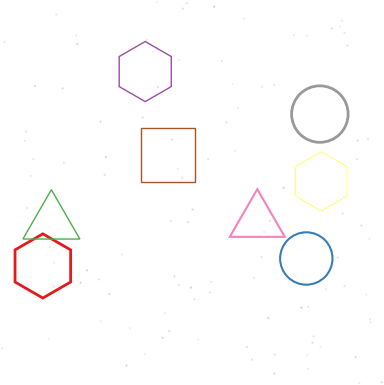[{"shape": "hexagon", "thickness": 2, "radius": 0.42, "center": [0.111, 0.309]}, {"shape": "circle", "thickness": 1.5, "radius": 0.34, "center": [0.796, 0.329]}, {"shape": "triangle", "thickness": 1, "radius": 0.43, "center": [0.133, 0.422]}, {"shape": "hexagon", "thickness": 1, "radius": 0.39, "center": [0.377, 0.814]}, {"shape": "hexagon", "thickness": 0.5, "radius": 0.38, "center": [0.835, 0.529]}, {"shape": "square", "thickness": 1, "radius": 0.35, "center": [0.436, 0.597]}, {"shape": "triangle", "thickness": 1.5, "radius": 0.41, "center": [0.668, 0.426]}, {"shape": "circle", "thickness": 2, "radius": 0.37, "center": [0.831, 0.704]}]